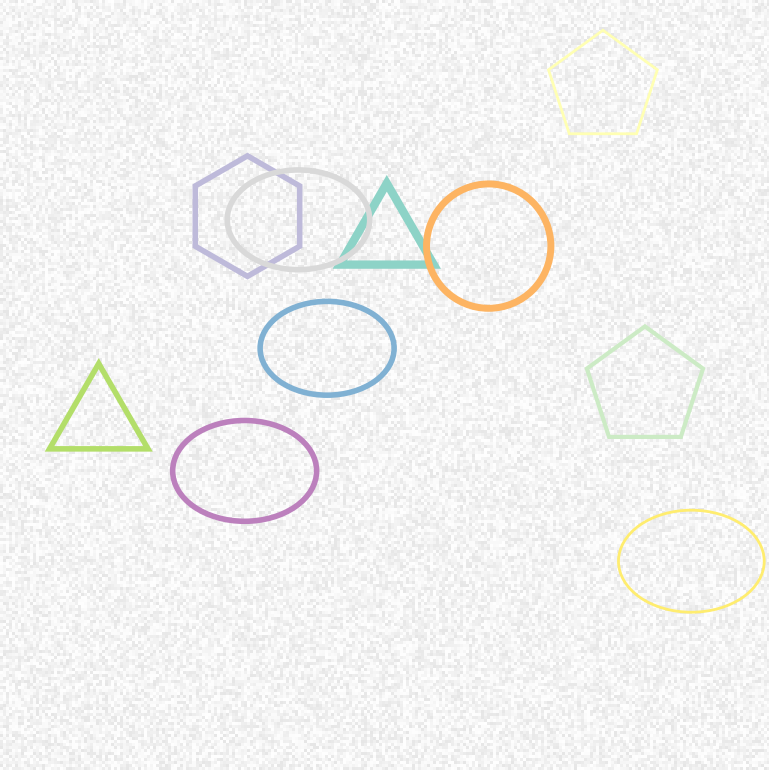[{"shape": "triangle", "thickness": 3, "radius": 0.35, "center": [0.502, 0.692]}, {"shape": "pentagon", "thickness": 1, "radius": 0.37, "center": [0.783, 0.886]}, {"shape": "hexagon", "thickness": 2, "radius": 0.39, "center": [0.321, 0.719]}, {"shape": "oval", "thickness": 2, "radius": 0.44, "center": [0.425, 0.548]}, {"shape": "circle", "thickness": 2.5, "radius": 0.4, "center": [0.635, 0.68]}, {"shape": "triangle", "thickness": 2, "radius": 0.37, "center": [0.128, 0.454]}, {"shape": "oval", "thickness": 2, "radius": 0.46, "center": [0.388, 0.715]}, {"shape": "oval", "thickness": 2, "radius": 0.47, "center": [0.318, 0.388]}, {"shape": "pentagon", "thickness": 1.5, "radius": 0.4, "center": [0.838, 0.497]}, {"shape": "oval", "thickness": 1, "radius": 0.47, "center": [0.898, 0.271]}]